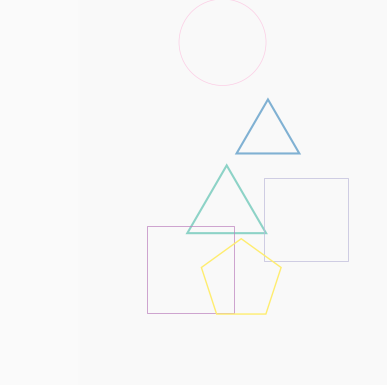[{"shape": "triangle", "thickness": 1.5, "radius": 0.59, "center": [0.585, 0.453]}, {"shape": "square", "thickness": 0.5, "radius": 0.54, "center": [0.79, 0.43]}, {"shape": "triangle", "thickness": 1.5, "radius": 0.47, "center": [0.691, 0.648]}, {"shape": "circle", "thickness": 0.5, "radius": 0.56, "center": [0.574, 0.89]}, {"shape": "square", "thickness": 0.5, "radius": 0.56, "center": [0.491, 0.3]}, {"shape": "pentagon", "thickness": 1, "radius": 0.54, "center": [0.623, 0.272]}]